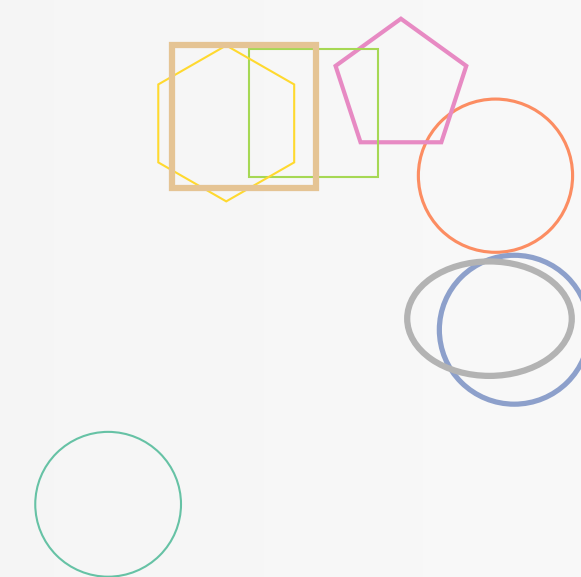[{"shape": "circle", "thickness": 1, "radius": 0.63, "center": [0.186, 0.126]}, {"shape": "circle", "thickness": 1.5, "radius": 0.66, "center": [0.852, 0.695]}, {"shape": "circle", "thickness": 2.5, "radius": 0.64, "center": [0.885, 0.428]}, {"shape": "pentagon", "thickness": 2, "radius": 0.59, "center": [0.69, 0.848]}, {"shape": "square", "thickness": 1, "radius": 0.55, "center": [0.54, 0.803]}, {"shape": "hexagon", "thickness": 1, "radius": 0.67, "center": [0.389, 0.785]}, {"shape": "square", "thickness": 3, "radius": 0.62, "center": [0.42, 0.797]}, {"shape": "oval", "thickness": 3, "radius": 0.71, "center": [0.842, 0.447]}]